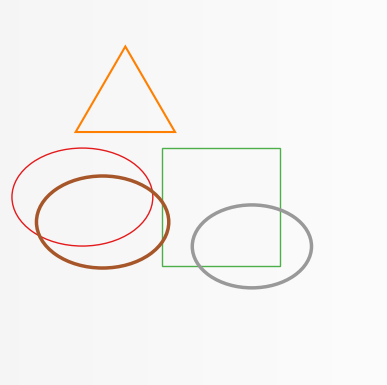[{"shape": "oval", "thickness": 1, "radius": 0.91, "center": [0.213, 0.488]}, {"shape": "square", "thickness": 1, "radius": 0.76, "center": [0.571, 0.461]}, {"shape": "triangle", "thickness": 1.5, "radius": 0.74, "center": [0.323, 0.731]}, {"shape": "oval", "thickness": 2.5, "radius": 0.85, "center": [0.265, 0.423]}, {"shape": "oval", "thickness": 2.5, "radius": 0.77, "center": [0.65, 0.36]}]